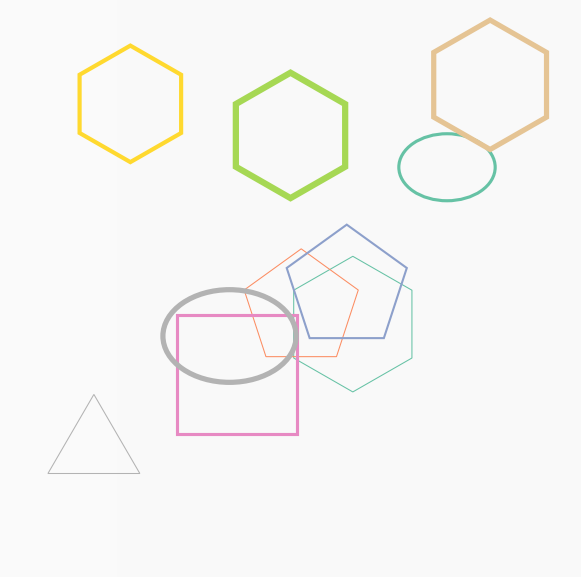[{"shape": "hexagon", "thickness": 0.5, "radius": 0.59, "center": [0.607, 0.438]}, {"shape": "oval", "thickness": 1.5, "radius": 0.41, "center": [0.769, 0.71]}, {"shape": "pentagon", "thickness": 0.5, "radius": 0.52, "center": [0.518, 0.465]}, {"shape": "pentagon", "thickness": 1, "radius": 0.54, "center": [0.597, 0.502]}, {"shape": "square", "thickness": 1.5, "radius": 0.52, "center": [0.408, 0.35]}, {"shape": "hexagon", "thickness": 3, "radius": 0.54, "center": [0.5, 0.765]}, {"shape": "hexagon", "thickness": 2, "radius": 0.5, "center": [0.224, 0.819]}, {"shape": "hexagon", "thickness": 2.5, "radius": 0.56, "center": [0.843, 0.852]}, {"shape": "oval", "thickness": 2.5, "radius": 0.57, "center": [0.395, 0.417]}, {"shape": "triangle", "thickness": 0.5, "radius": 0.46, "center": [0.162, 0.225]}]